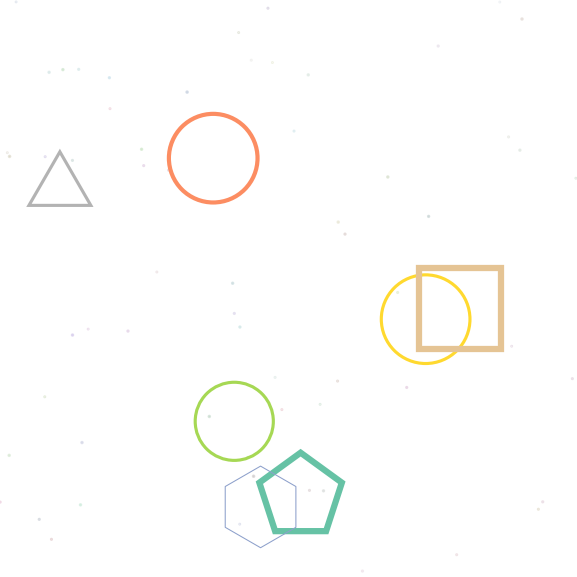[{"shape": "pentagon", "thickness": 3, "radius": 0.38, "center": [0.521, 0.14]}, {"shape": "circle", "thickness": 2, "radius": 0.38, "center": [0.369, 0.725]}, {"shape": "hexagon", "thickness": 0.5, "radius": 0.35, "center": [0.451, 0.121]}, {"shape": "circle", "thickness": 1.5, "radius": 0.34, "center": [0.406, 0.27]}, {"shape": "circle", "thickness": 1.5, "radius": 0.38, "center": [0.737, 0.446]}, {"shape": "square", "thickness": 3, "radius": 0.35, "center": [0.797, 0.465]}, {"shape": "triangle", "thickness": 1.5, "radius": 0.31, "center": [0.104, 0.674]}]